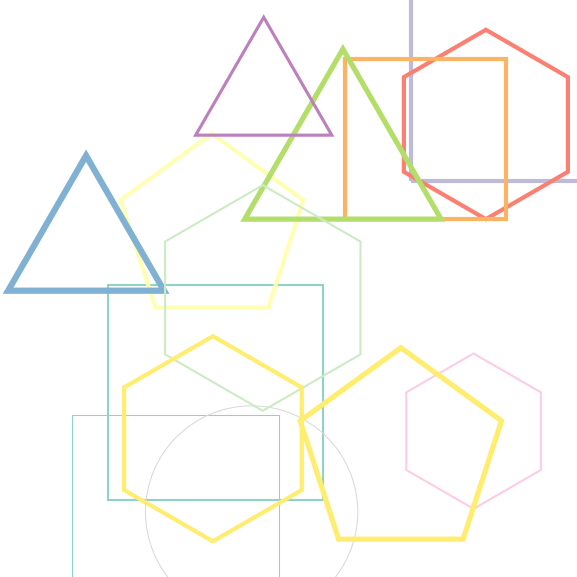[{"shape": "square", "thickness": 1, "radius": 0.93, "center": [0.373, 0.319]}, {"shape": "square", "thickness": 0.5, "radius": 0.89, "center": [0.304, 0.101]}, {"shape": "pentagon", "thickness": 2, "radius": 0.83, "center": [0.367, 0.601]}, {"shape": "square", "thickness": 2, "radius": 0.92, "center": [0.895, 0.869]}, {"shape": "hexagon", "thickness": 2, "radius": 0.82, "center": [0.841, 0.784]}, {"shape": "triangle", "thickness": 3, "radius": 0.78, "center": [0.149, 0.574]}, {"shape": "square", "thickness": 2, "radius": 0.7, "center": [0.736, 0.758]}, {"shape": "triangle", "thickness": 2.5, "radius": 0.98, "center": [0.594, 0.718]}, {"shape": "hexagon", "thickness": 1, "radius": 0.67, "center": [0.82, 0.253]}, {"shape": "circle", "thickness": 0.5, "radius": 0.92, "center": [0.436, 0.113]}, {"shape": "triangle", "thickness": 1.5, "radius": 0.68, "center": [0.457, 0.833]}, {"shape": "hexagon", "thickness": 1, "radius": 0.98, "center": [0.455, 0.483]}, {"shape": "pentagon", "thickness": 2.5, "radius": 0.92, "center": [0.694, 0.214]}, {"shape": "hexagon", "thickness": 2, "radius": 0.89, "center": [0.369, 0.239]}]